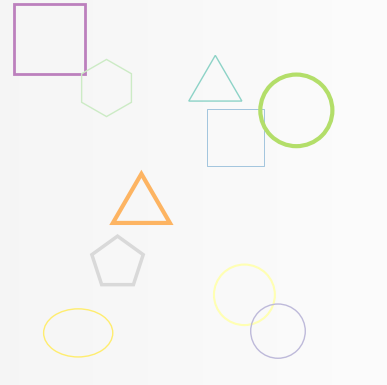[{"shape": "triangle", "thickness": 1, "radius": 0.4, "center": [0.556, 0.777]}, {"shape": "circle", "thickness": 1.5, "radius": 0.39, "center": [0.631, 0.234]}, {"shape": "circle", "thickness": 1, "radius": 0.35, "center": [0.717, 0.14]}, {"shape": "square", "thickness": 0.5, "radius": 0.37, "center": [0.608, 0.642]}, {"shape": "triangle", "thickness": 3, "radius": 0.42, "center": [0.365, 0.463]}, {"shape": "circle", "thickness": 3, "radius": 0.46, "center": [0.765, 0.713]}, {"shape": "pentagon", "thickness": 2.5, "radius": 0.35, "center": [0.303, 0.317]}, {"shape": "square", "thickness": 2, "radius": 0.46, "center": [0.127, 0.899]}, {"shape": "hexagon", "thickness": 1, "radius": 0.37, "center": [0.275, 0.771]}, {"shape": "oval", "thickness": 1, "radius": 0.45, "center": [0.202, 0.135]}]